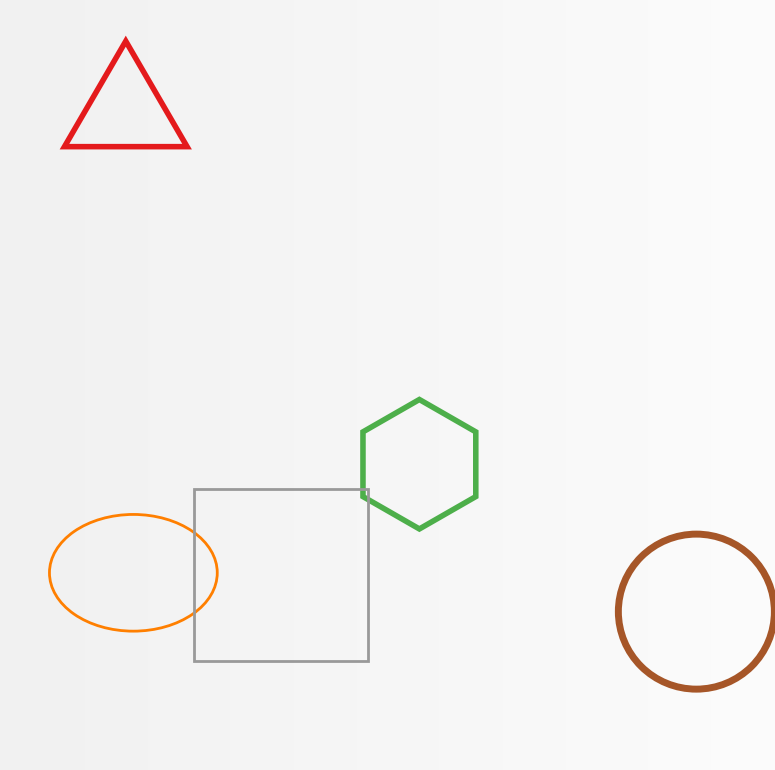[{"shape": "triangle", "thickness": 2, "radius": 0.46, "center": [0.162, 0.855]}, {"shape": "hexagon", "thickness": 2, "radius": 0.42, "center": [0.541, 0.397]}, {"shape": "oval", "thickness": 1, "radius": 0.54, "center": [0.172, 0.256]}, {"shape": "circle", "thickness": 2.5, "radius": 0.5, "center": [0.899, 0.206]}, {"shape": "square", "thickness": 1, "radius": 0.56, "center": [0.363, 0.253]}]